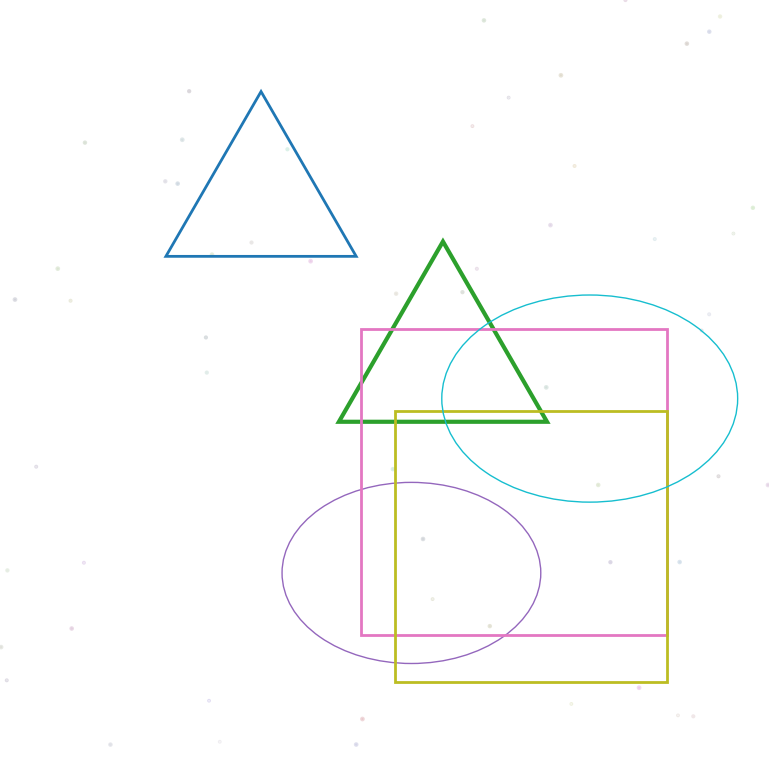[{"shape": "triangle", "thickness": 1, "radius": 0.71, "center": [0.339, 0.738]}, {"shape": "triangle", "thickness": 1.5, "radius": 0.78, "center": [0.575, 0.53]}, {"shape": "oval", "thickness": 0.5, "radius": 0.84, "center": [0.534, 0.256]}, {"shape": "square", "thickness": 1, "radius": 0.99, "center": [0.668, 0.375]}, {"shape": "square", "thickness": 1, "radius": 0.88, "center": [0.69, 0.291]}, {"shape": "oval", "thickness": 0.5, "radius": 0.96, "center": [0.766, 0.482]}]